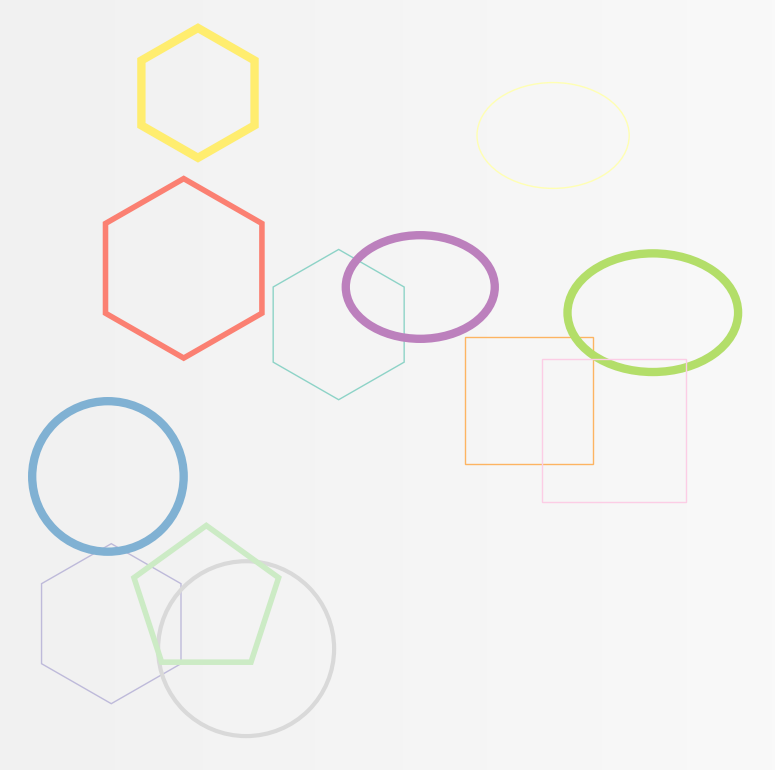[{"shape": "hexagon", "thickness": 0.5, "radius": 0.49, "center": [0.437, 0.578]}, {"shape": "oval", "thickness": 0.5, "radius": 0.49, "center": [0.714, 0.824]}, {"shape": "hexagon", "thickness": 0.5, "radius": 0.52, "center": [0.144, 0.19]}, {"shape": "hexagon", "thickness": 2, "radius": 0.58, "center": [0.237, 0.652]}, {"shape": "circle", "thickness": 3, "radius": 0.49, "center": [0.139, 0.381]}, {"shape": "square", "thickness": 0.5, "radius": 0.41, "center": [0.682, 0.48]}, {"shape": "oval", "thickness": 3, "radius": 0.55, "center": [0.842, 0.594]}, {"shape": "square", "thickness": 0.5, "radius": 0.47, "center": [0.793, 0.441]}, {"shape": "circle", "thickness": 1.5, "radius": 0.57, "center": [0.318, 0.158]}, {"shape": "oval", "thickness": 3, "radius": 0.48, "center": [0.542, 0.627]}, {"shape": "pentagon", "thickness": 2, "radius": 0.49, "center": [0.266, 0.219]}, {"shape": "hexagon", "thickness": 3, "radius": 0.42, "center": [0.255, 0.879]}]